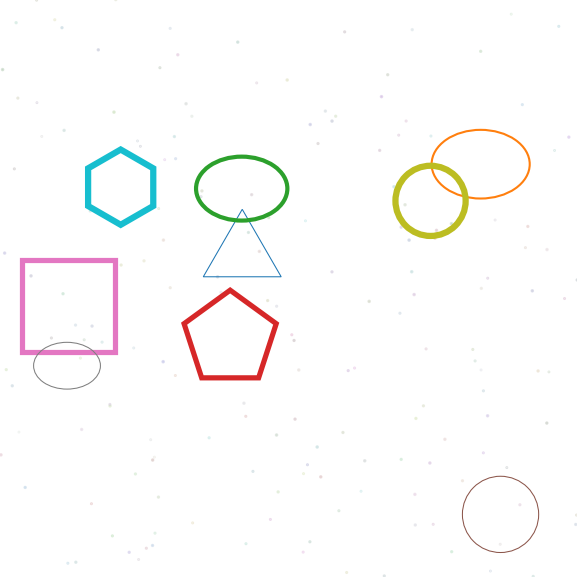[{"shape": "triangle", "thickness": 0.5, "radius": 0.39, "center": [0.419, 0.559]}, {"shape": "oval", "thickness": 1, "radius": 0.42, "center": [0.832, 0.715]}, {"shape": "oval", "thickness": 2, "radius": 0.4, "center": [0.419, 0.673]}, {"shape": "pentagon", "thickness": 2.5, "radius": 0.42, "center": [0.399, 0.413]}, {"shape": "circle", "thickness": 0.5, "radius": 0.33, "center": [0.867, 0.108]}, {"shape": "square", "thickness": 2.5, "radius": 0.4, "center": [0.118, 0.469]}, {"shape": "oval", "thickness": 0.5, "radius": 0.29, "center": [0.116, 0.366]}, {"shape": "circle", "thickness": 3, "radius": 0.3, "center": [0.746, 0.651]}, {"shape": "hexagon", "thickness": 3, "radius": 0.33, "center": [0.209, 0.675]}]